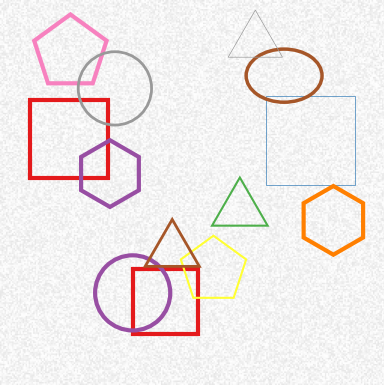[{"shape": "square", "thickness": 3, "radius": 0.42, "center": [0.429, 0.216]}, {"shape": "square", "thickness": 3, "radius": 0.51, "center": [0.18, 0.639]}, {"shape": "square", "thickness": 0.5, "radius": 0.57, "center": [0.807, 0.635]}, {"shape": "triangle", "thickness": 1.5, "radius": 0.42, "center": [0.623, 0.456]}, {"shape": "hexagon", "thickness": 3, "radius": 0.43, "center": [0.286, 0.549]}, {"shape": "circle", "thickness": 3, "radius": 0.49, "center": [0.345, 0.239]}, {"shape": "hexagon", "thickness": 3, "radius": 0.45, "center": [0.866, 0.428]}, {"shape": "pentagon", "thickness": 1.5, "radius": 0.45, "center": [0.555, 0.299]}, {"shape": "oval", "thickness": 2.5, "radius": 0.49, "center": [0.738, 0.803]}, {"shape": "triangle", "thickness": 2, "radius": 0.41, "center": [0.447, 0.349]}, {"shape": "pentagon", "thickness": 3, "radius": 0.49, "center": [0.183, 0.864]}, {"shape": "triangle", "thickness": 0.5, "radius": 0.41, "center": [0.663, 0.892]}, {"shape": "circle", "thickness": 2, "radius": 0.48, "center": [0.298, 0.77]}]